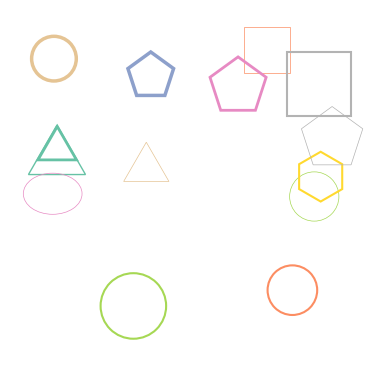[{"shape": "triangle", "thickness": 1, "radius": 0.43, "center": [0.148, 0.589]}, {"shape": "triangle", "thickness": 2, "radius": 0.29, "center": [0.149, 0.614]}, {"shape": "circle", "thickness": 1.5, "radius": 0.32, "center": [0.759, 0.246]}, {"shape": "square", "thickness": 0.5, "radius": 0.3, "center": [0.693, 0.87]}, {"shape": "pentagon", "thickness": 2.5, "radius": 0.31, "center": [0.392, 0.803]}, {"shape": "oval", "thickness": 0.5, "radius": 0.38, "center": [0.137, 0.497]}, {"shape": "pentagon", "thickness": 2, "radius": 0.38, "center": [0.618, 0.776]}, {"shape": "circle", "thickness": 0.5, "radius": 0.32, "center": [0.816, 0.49]}, {"shape": "circle", "thickness": 1.5, "radius": 0.43, "center": [0.346, 0.205]}, {"shape": "hexagon", "thickness": 1.5, "radius": 0.32, "center": [0.833, 0.541]}, {"shape": "triangle", "thickness": 0.5, "radius": 0.34, "center": [0.38, 0.563]}, {"shape": "circle", "thickness": 2.5, "radius": 0.29, "center": [0.14, 0.848]}, {"shape": "square", "thickness": 1.5, "radius": 0.42, "center": [0.83, 0.782]}, {"shape": "pentagon", "thickness": 0.5, "radius": 0.42, "center": [0.863, 0.64]}]